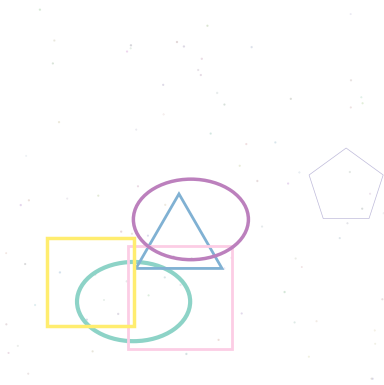[{"shape": "oval", "thickness": 3, "radius": 0.73, "center": [0.347, 0.217]}, {"shape": "pentagon", "thickness": 0.5, "radius": 0.51, "center": [0.899, 0.514]}, {"shape": "triangle", "thickness": 2, "radius": 0.65, "center": [0.465, 0.367]}, {"shape": "square", "thickness": 2, "radius": 0.67, "center": [0.467, 0.227]}, {"shape": "oval", "thickness": 2.5, "radius": 0.75, "center": [0.496, 0.43]}, {"shape": "square", "thickness": 2.5, "radius": 0.57, "center": [0.236, 0.268]}]